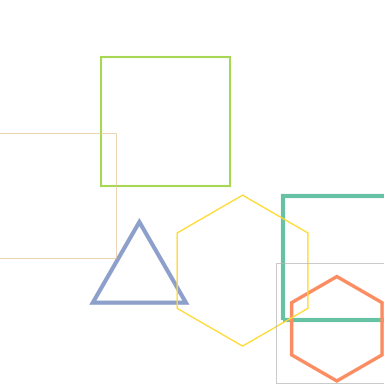[{"shape": "square", "thickness": 3, "radius": 0.8, "center": [0.896, 0.33]}, {"shape": "hexagon", "thickness": 2.5, "radius": 0.68, "center": [0.875, 0.146]}, {"shape": "triangle", "thickness": 3, "radius": 0.7, "center": [0.362, 0.284]}, {"shape": "square", "thickness": 1.5, "radius": 0.84, "center": [0.429, 0.684]}, {"shape": "hexagon", "thickness": 1, "radius": 0.98, "center": [0.63, 0.297]}, {"shape": "square", "thickness": 0.5, "radius": 0.81, "center": [0.138, 0.492]}, {"shape": "square", "thickness": 0.5, "radius": 0.78, "center": [0.875, 0.161]}]